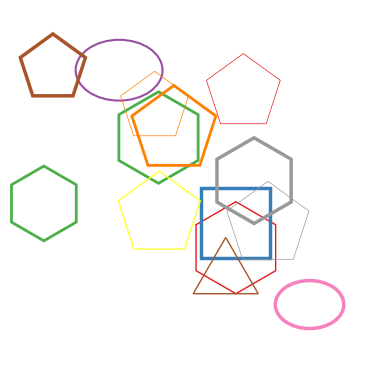[{"shape": "hexagon", "thickness": 1, "radius": 0.6, "center": [0.613, 0.357]}, {"shape": "pentagon", "thickness": 0.5, "radius": 0.5, "center": [0.632, 0.76]}, {"shape": "square", "thickness": 2.5, "radius": 0.45, "center": [0.612, 0.421]}, {"shape": "hexagon", "thickness": 2, "radius": 0.59, "center": [0.412, 0.643]}, {"shape": "hexagon", "thickness": 2, "radius": 0.49, "center": [0.114, 0.472]}, {"shape": "oval", "thickness": 1.5, "radius": 0.56, "center": [0.309, 0.818]}, {"shape": "pentagon", "thickness": 2, "radius": 0.57, "center": [0.452, 0.663]}, {"shape": "pentagon", "thickness": 0.5, "radius": 0.46, "center": [0.402, 0.722]}, {"shape": "pentagon", "thickness": 1, "radius": 0.56, "center": [0.414, 0.443]}, {"shape": "triangle", "thickness": 1, "radius": 0.49, "center": [0.586, 0.286]}, {"shape": "pentagon", "thickness": 2.5, "radius": 0.44, "center": [0.137, 0.823]}, {"shape": "oval", "thickness": 2.5, "radius": 0.45, "center": [0.804, 0.209]}, {"shape": "hexagon", "thickness": 2.5, "radius": 0.56, "center": [0.66, 0.531]}, {"shape": "pentagon", "thickness": 0.5, "radius": 0.56, "center": [0.696, 0.417]}]